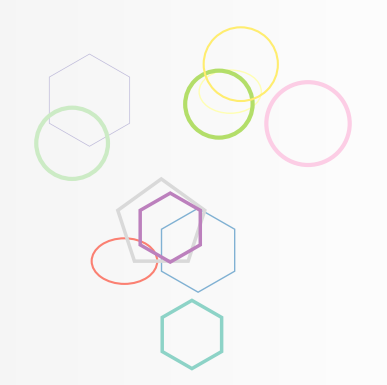[{"shape": "hexagon", "thickness": 2.5, "radius": 0.44, "center": [0.495, 0.131]}, {"shape": "oval", "thickness": 1, "radius": 0.4, "center": [0.594, 0.762]}, {"shape": "hexagon", "thickness": 0.5, "radius": 0.6, "center": [0.231, 0.74]}, {"shape": "oval", "thickness": 1.5, "radius": 0.42, "center": [0.321, 0.322]}, {"shape": "hexagon", "thickness": 1, "radius": 0.55, "center": [0.511, 0.35]}, {"shape": "circle", "thickness": 3, "radius": 0.43, "center": [0.565, 0.729]}, {"shape": "circle", "thickness": 3, "radius": 0.54, "center": [0.795, 0.679]}, {"shape": "pentagon", "thickness": 2.5, "radius": 0.59, "center": [0.416, 0.417]}, {"shape": "hexagon", "thickness": 2.5, "radius": 0.45, "center": [0.439, 0.409]}, {"shape": "circle", "thickness": 3, "radius": 0.46, "center": [0.186, 0.628]}, {"shape": "circle", "thickness": 1.5, "radius": 0.48, "center": [0.621, 0.833]}]